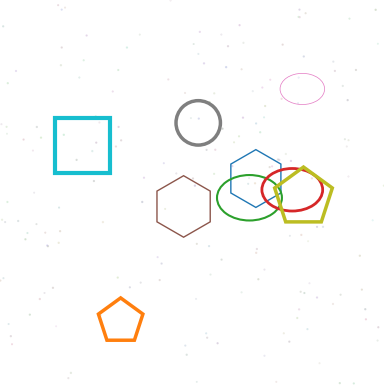[{"shape": "hexagon", "thickness": 1, "radius": 0.38, "center": [0.665, 0.536]}, {"shape": "pentagon", "thickness": 2.5, "radius": 0.3, "center": [0.313, 0.165]}, {"shape": "oval", "thickness": 1.5, "radius": 0.42, "center": [0.648, 0.486]}, {"shape": "oval", "thickness": 2, "radius": 0.39, "center": [0.759, 0.507]}, {"shape": "hexagon", "thickness": 1, "radius": 0.4, "center": [0.477, 0.464]}, {"shape": "oval", "thickness": 0.5, "radius": 0.29, "center": [0.785, 0.769]}, {"shape": "circle", "thickness": 2.5, "radius": 0.29, "center": [0.515, 0.681]}, {"shape": "pentagon", "thickness": 2.5, "radius": 0.39, "center": [0.788, 0.487]}, {"shape": "square", "thickness": 3, "radius": 0.36, "center": [0.213, 0.623]}]